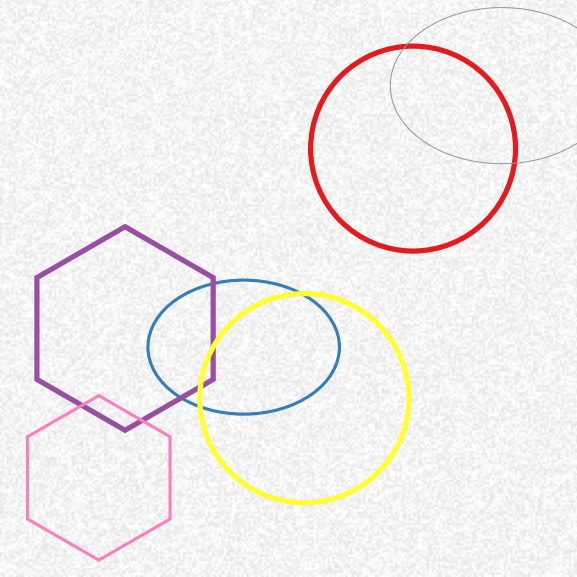[{"shape": "circle", "thickness": 2.5, "radius": 0.89, "center": [0.715, 0.742]}, {"shape": "oval", "thickness": 1.5, "radius": 0.83, "center": [0.422, 0.398]}, {"shape": "hexagon", "thickness": 2.5, "radius": 0.88, "center": [0.217, 0.43]}, {"shape": "circle", "thickness": 2.5, "radius": 0.91, "center": [0.527, 0.31]}, {"shape": "hexagon", "thickness": 1.5, "radius": 0.71, "center": [0.171, 0.172]}, {"shape": "oval", "thickness": 0.5, "radius": 0.97, "center": [0.869, 0.851]}]